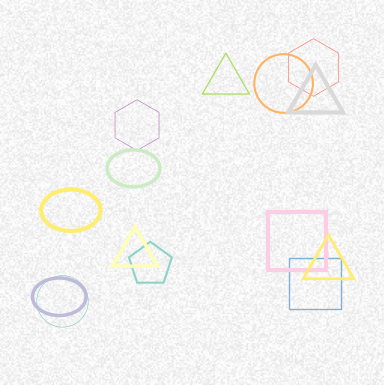[{"shape": "pentagon", "thickness": 1.5, "radius": 0.29, "center": [0.391, 0.313]}, {"shape": "circle", "thickness": 0.5, "radius": 0.33, "center": [0.162, 0.217]}, {"shape": "triangle", "thickness": 2.5, "radius": 0.34, "center": [0.351, 0.343]}, {"shape": "oval", "thickness": 2.5, "radius": 0.35, "center": [0.154, 0.229]}, {"shape": "hexagon", "thickness": 0.5, "radius": 0.37, "center": [0.814, 0.825]}, {"shape": "square", "thickness": 1, "radius": 0.34, "center": [0.819, 0.264]}, {"shape": "circle", "thickness": 1.5, "radius": 0.38, "center": [0.737, 0.783]}, {"shape": "triangle", "thickness": 1, "radius": 0.35, "center": [0.587, 0.791]}, {"shape": "square", "thickness": 3, "radius": 0.38, "center": [0.773, 0.375]}, {"shape": "triangle", "thickness": 3, "radius": 0.41, "center": [0.82, 0.749]}, {"shape": "hexagon", "thickness": 0.5, "radius": 0.33, "center": [0.356, 0.675]}, {"shape": "oval", "thickness": 2.5, "radius": 0.34, "center": [0.347, 0.563]}, {"shape": "triangle", "thickness": 2, "radius": 0.38, "center": [0.853, 0.314]}, {"shape": "oval", "thickness": 3, "radius": 0.39, "center": [0.184, 0.454]}]